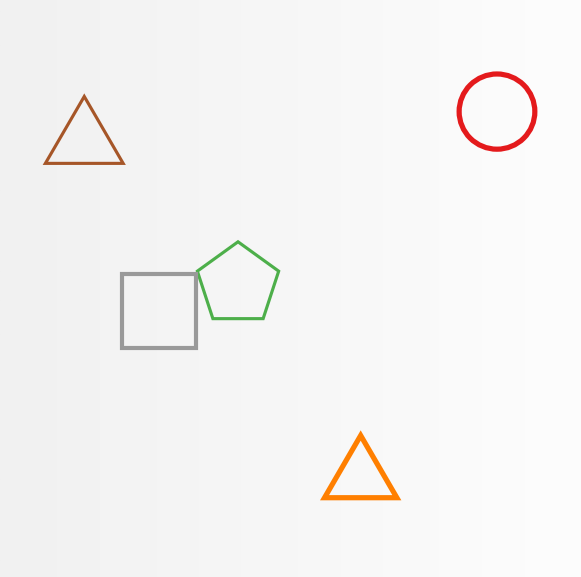[{"shape": "circle", "thickness": 2.5, "radius": 0.33, "center": [0.855, 0.806]}, {"shape": "pentagon", "thickness": 1.5, "radius": 0.37, "center": [0.409, 0.507]}, {"shape": "triangle", "thickness": 2.5, "radius": 0.36, "center": [0.621, 0.173]}, {"shape": "triangle", "thickness": 1.5, "radius": 0.39, "center": [0.145, 0.755]}, {"shape": "square", "thickness": 2, "radius": 0.32, "center": [0.274, 0.46]}]